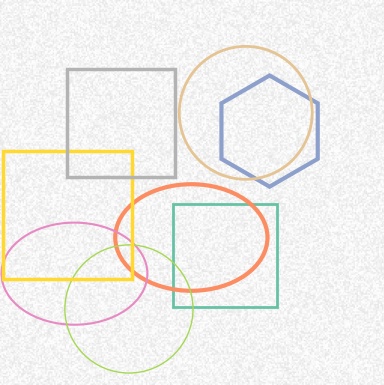[{"shape": "square", "thickness": 2, "radius": 0.67, "center": [0.584, 0.336]}, {"shape": "oval", "thickness": 3, "radius": 0.99, "center": [0.497, 0.383]}, {"shape": "hexagon", "thickness": 3, "radius": 0.72, "center": [0.7, 0.66]}, {"shape": "oval", "thickness": 1.5, "radius": 0.95, "center": [0.193, 0.289]}, {"shape": "circle", "thickness": 1, "radius": 0.83, "center": [0.335, 0.198]}, {"shape": "square", "thickness": 2.5, "radius": 0.83, "center": [0.176, 0.441]}, {"shape": "circle", "thickness": 2, "radius": 0.86, "center": [0.638, 0.707]}, {"shape": "square", "thickness": 2.5, "radius": 0.7, "center": [0.314, 0.68]}]